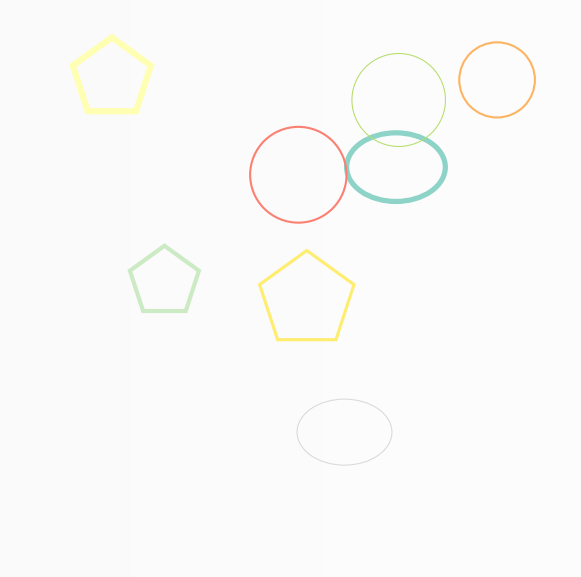[{"shape": "oval", "thickness": 2.5, "radius": 0.42, "center": [0.681, 0.71]}, {"shape": "pentagon", "thickness": 3, "radius": 0.35, "center": [0.192, 0.864]}, {"shape": "circle", "thickness": 1, "radius": 0.41, "center": [0.513, 0.697]}, {"shape": "circle", "thickness": 1, "radius": 0.33, "center": [0.855, 0.861]}, {"shape": "circle", "thickness": 0.5, "radius": 0.4, "center": [0.686, 0.826]}, {"shape": "oval", "thickness": 0.5, "radius": 0.41, "center": [0.593, 0.251]}, {"shape": "pentagon", "thickness": 2, "radius": 0.31, "center": [0.283, 0.511]}, {"shape": "pentagon", "thickness": 1.5, "radius": 0.43, "center": [0.528, 0.48]}]